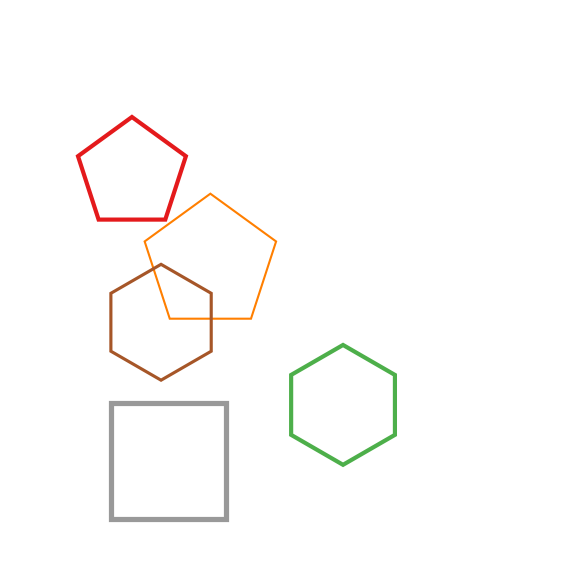[{"shape": "pentagon", "thickness": 2, "radius": 0.49, "center": [0.228, 0.698]}, {"shape": "hexagon", "thickness": 2, "radius": 0.52, "center": [0.594, 0.298]}, {"shape": "pentagon", "thickness": 1, "radius": 0.6, "center": [0.364, 0.544]}, {"shape": "hexagon", "thickness": 1.5, "radius": 0.5, "center": [0.279, 0.441]}, {"shape": "square", "thickness": 2.5, "radius": 0.5, "center": [0.292, 0.201]}]